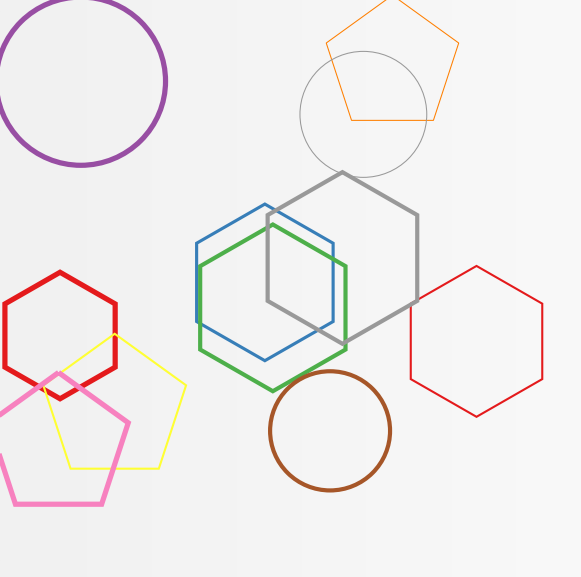[{"shape": "hexagon", "thickness": 2.5, "radius": 0.55, "center": [0.103, 0.418]}, {"shape": "hexagon", "thickness": 1, "radius": 0.65, "center": [0.82, 0.408]}, {"shape": "hexagon", "thickness": 1.5, "radius": 0.68, "center": [0.456, 0.51]}, {"shape": "hexagon", "thickness": 2, "radius": 0.72, "center": [0.469, 0.466]}, {"shape": "circle", "thickness": 2.5, "radius": 0.73, "center": [0.139, 0.859]}, {"shape": "pentagon", "thickness": 0.5, "radius": 0.6, "center": [0.675, 0.888]}, {"shape": "pentagon", "thickness": 1, "radius": 0.65, "center": [0.197, 0.292]}, {"shape": "circle", "thickness": 2, "radius": 0.52, "center": [0.568, 0.253]}, {"shape": "pentagon", "thickness": 2.5, "radius": 0.63, "center": [0.101, 0.228]}, {"shape": "hexagon", "thickness": 2, "radius": 0.74, "center": [0.589, 0.552]}, {"shape": "circle", "thickness": 0.5, "radius": 0.55, "center": [0.625, 0.801]}]